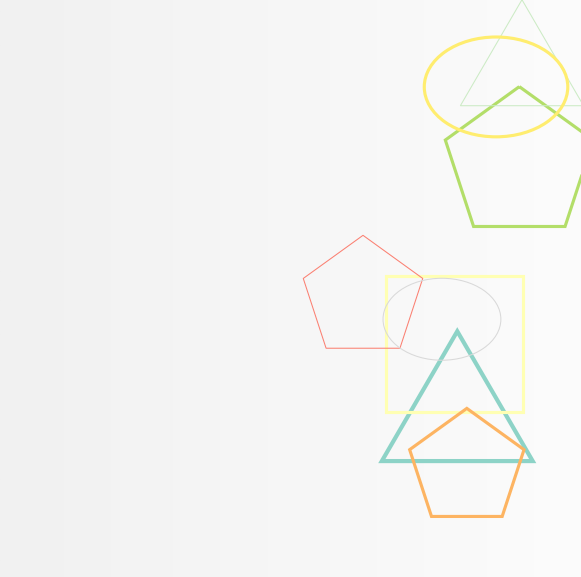[{"shape": "triangle", "thickness": 2, "radius": 0.75, "center": [0.787, 0.276]}, {"shape": "square", "thickness": 1.5, "radius": 0.59, "center": [0.782, 0.403]}, {"shape": "pentagon", "thickness": 0.5, "radius": 0.54, "center": [0.625, 0.484]}, {"shape": "pentagon", "thickness": 1.5, "radius": 0.52, "center": [0.803, 0.189]}, {"shape": "pentagon", "thickness": 1.5, "radius": 0.67, "center": [0.893, 0.715]}, {"shape": "oval", "thickness": 0.5, "radius": 0.51, "center": [0.76, 0.446]}, {"shape": "triangle", "thickness": 0.5, "radius": 0.61, "center": [0.898, 0.877]}, {"shape": "oval", "thickness": 1.5, "radius": 0.62, "center": [0.853, 0.849]}]